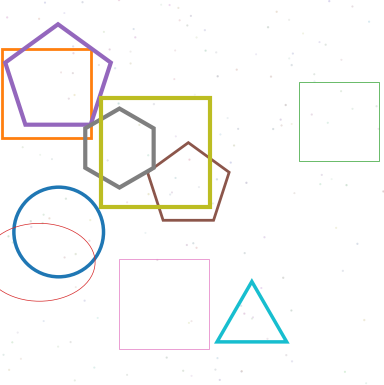[{"shape": "circle", "thickness": 2.5, "radius": 0.58, "center": [0.152, 0.397]}, {"shape": "square", "thickness": 2, "radius": 0.58, "center": [0.12, 0.757]}, {"shape": "square", "thickness": 0.5, "radius": 0.51, "center": [0.88, 0.685]}, {"shape": "oval", "thickness": 0.5, "radius": 0.72, "center": [0.103, 0.319]}, {"shape": "pentagon", "thickness": 3, "radius": 0.72, "center": [0.151, 0.793]}, {"shape": "pentagon", "thickness": 2, "radius": 0.56, "center": [0.489, 0.518]}, {"shape": "square", "thickness": 0.5, "radius": 0.58, "center": [0.426, 0.21]}, {"shape": "hexagon", "thickness": 3, "radius": 0.51, "center": [0.31, 0.615]}, {"shape": "square", "thickness": 3, "radius": 0.71, "center": [0.404, 0.605]}, {"shape": "triangle", "thickness": 2.5, "radius": 0.52, "center": [0.654, 0.164]}]